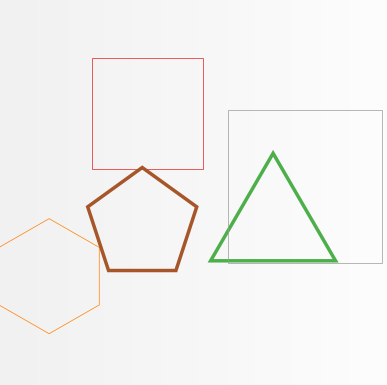[{"shape": "square", "thickness": 0.5, "radius": 0.72, "center": [0.381, 0.705]}, {"shape": "triangle", "thickness": 2.5, "radius": 0.93, "center": [0.705, 0.416]}, {"shape": "hexagon", "thickness": 0.5, "radius": 0.75, "center": [0.127, 0.283]}, {"shape": "pentagon", "thickness": 2.5, "radius": 0.74, "center": [0.367, 0.417]}, {"shape": "square", "thickness": 0.5, "radius": 0.99, "center": [0.787, 0.515]}]